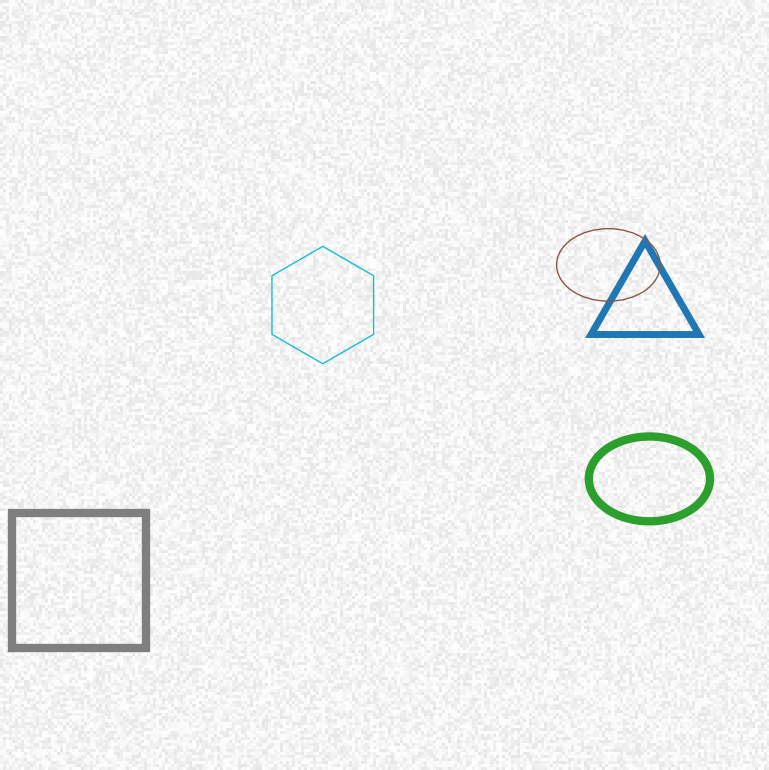[{"shape": "triangle", "thickness": 2.5, "radius": 0.4, "center": [0.838, 0.606]}, {"shape": "oval", "thickness": 3, "radius": 0.39, "center": [0.843, 0.378]}, {"shape": "oval", "thickness": 0.5, "radius": 0.34, "center": [0.79, 0.656]}, {"shape": "square", "thickness": 3, "radius": 0.44, "center": [0.103, 0.246]}, {"shape": "hexagon", "thickness": 0.5, "radius": 0.38, "center": [0.419, 0.604]}]